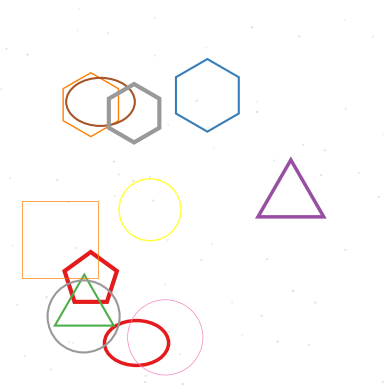[{"shape": "oval", "thickness": 2.5, "radius": 0.42, "center": [0.355, 0.109]}, {"shape": "pentagon", "thickness": 3, "radius": 0.36, "center": [0.236, 0.274]}, {"shape": "hexagon", "thickness": 1.5, "radius": 0.47, "center": [0.539, 0.752]}, {"shape": "triangle", "thickness": 1.5, "radius": 0.44, "center": [0.219, 0.198]}, {"shape": "triangle", "thickness": 2.5, "radius": 0.49, "center": [0.755, 0.486]}, {"shape": "hexagon", "thickness": 1, "radius": 0.41, "center": [0.236, 0.728]}, {"shape": "square", "thickness": 0.5, "radius": 0.49, "center": [0.155, 0.378]}, {"shape": "circle", "thickness": 1, "radius": 0.4, "center": [0.39, 0.455]}, {"shape": "oval", "thickness": 1.5, "radius": 0.45, "center": [0.261, 0.735]}, {"shape": "circle", "thickness": 0.5, "radius": 0.49, "center": [0.429, 0.124]}, {"shape": "hexagon", "thickness": 3, "radius": 0.38, "center": [0.348, 0.706]}, {"shape": "circle", "thickness": 1.5, "radius": 0.47, "center": [0.217, 0.178]}]